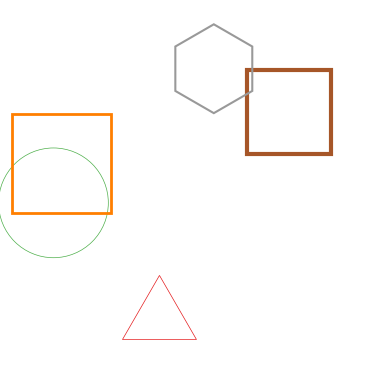[{"shape": "triangle", "thickness": 0.5, "radius": 0.55, "center": [0.414, 0.174]}, {"shape": "circle", "thickness": 0.5, "radius": 0.71, "center": [0.139, 0.473]}, {"shape": "square", "thickness": 2, "radius": 0.64, "center": [0.159, 0.576]}, {"shape": "square", "thickness": 3, "radius": 0.54, "center": [0.75, 0.708]}, {"shape": "hexagon", "thickness": 1.5, "radius": 0.58, "center": [0.555, 0.821]}]